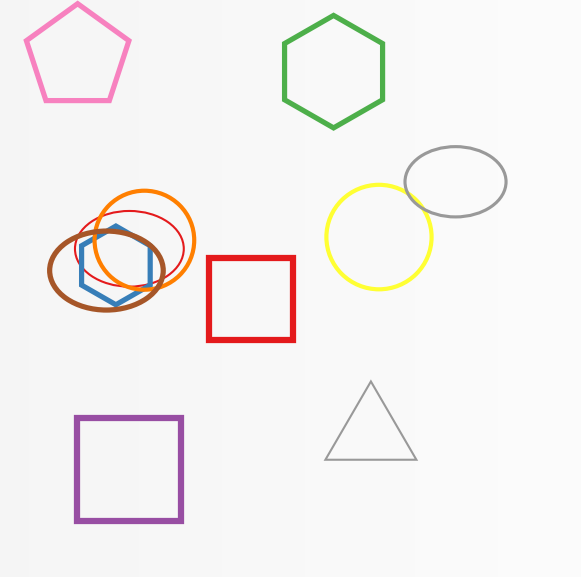[{"shape": "square", "thickness": 3, "radius": 0.36, "center": [0.432, 0.481]}, {"shape": "oval", "thickness": 1, "radius": 0.47, "center": [0.223, 0.568]}, {"shape": "hexagon", "thickness": 2.5, "radius": 0.34, "center": [0.199, 0.54]}, {"shape": "hexagon", "thickness": 2.5, "radius": 0.49, "center": [0.574, 0.875]}, {"shape": "square", "thickness": 3, "radius": 0.45, "center": [0.222, 0.186]}, {"shape": "circle", "thickness": 2, "radius": 0.43, "center": [0.248, 0.583]}, {"shape": "circle", "thickness": 2, "radius": 0.45, "center": [0.652, 0.589]}, {"shape": "oval", "thickness": 2.5, "radius": 0.49, "center": [0.183, 0.531]}, {"shape": "pentagon", "thickness": 2.5, "radius": 0.46, "center": [0.134, 0.9]}, {"shape": "triangle", "thickness": 1, "radius": 0.45, "center": [0.638, 0.248]}, {"shape": "oval", "thickness": 1.5, "radius": 0.43, "center": [0.784, 0.684]}]